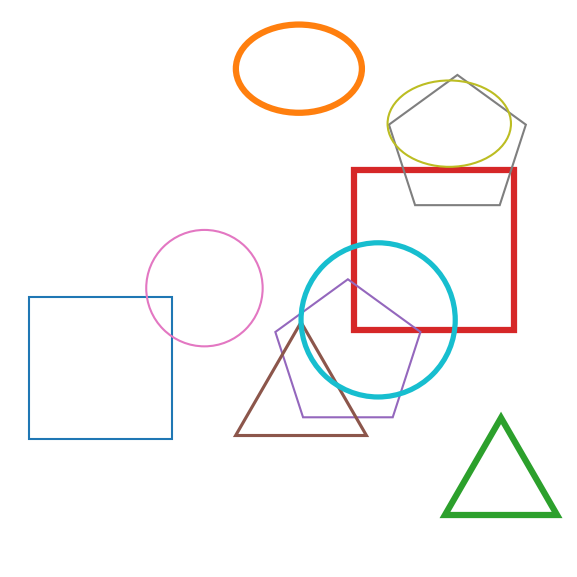[{"shape": "square", "thickness": 1, "radius": 0.62, "center": [0.174, 0.362]}, {"shape": "oval", "thickness": 3, "radius": 0.55, "center": [0.518, 0.88]}, {"shape": "triangle", "thickness": 3, "radius": 0.56, "center": [0.868, 0.163]}, {"shape": "square", "thickness": 3, "radius": 0.69, "center": [0.752, 0.566]}, {"shape": "pentagon", "thickness": 1, "radius": 0.66, "center": [0.602, 0.383]}, {"shape": "triangle", "thickness": 1.5, "radius": 0.65, "center": [0.521, 0.31]}, {"shape": "circle", "thickness": 1, "radius": 0.5, "center": [0.354, 0.5]}, {"shape": "pentagon", "thickness": 1, "radius": 0.62, "center": [0.792, 0.745]}, {"shape": "oval", "thickness": 1, "radius": 0.53, "center": [0.778, 0.785]}, {"shape": "circle", "thickness": 2.5, "radius": 0.67, "center": [0.655, 0.445]}]